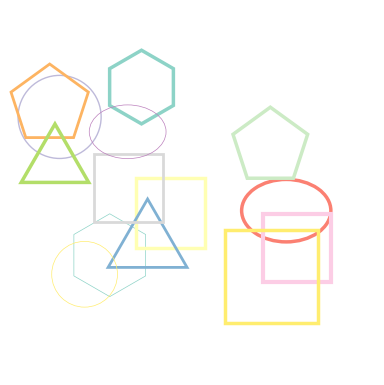[{"shape": "hexagon", "thickness": 0.5, "radius": 0.54, "center": [0.285, 0.337]}, {"shape": "hexagon", "thickness": 2.5, "radius": 0.48, "center": [0.368, 0.774]}, {"shape": "square", "thickness": 2.5, "radius": 0.45, "center": [0.444, 0.447]}, {"shape": "circle", "thickness": 1, "radius": 0.54, "center": [0.155, 0.696]}, {"shape": "oval", "thickness": 2.5, "radius": 0.58, "center": [0.743, 0.453]}, {"shape": "triangle", "thickness": 2, "radius": 0.59, "center": [0.383, 0.365]}, {"shape": "pentagon", "thickness": 2, "radius": 0.53, "center": [0.129, 0.728]}, {"shape": "triangle", "thickness": 2.5, "radius": 0.51, "center": [0.143, 0.577]}, {"shape": "square", "thickness": 3, "radius": 0.44, "center": [0.772, 0.357]}, {"shape": "square", "thickness": 2, "radius": 0.44, "center": [0.333, 0.511]}, {"shape": "oval", "thickness": 0.5, "radius": 0.5, "center": [0.332, 0.658]}, {"shape": "pentagon", "thickness": 2.5, "radius": 0.51, "center": [0.702, 0.62]}, {"shape": "square", "thickness": 2.5, "radius": 0.6, "center": [0.705, 0.282]}, {"shape": "circle", "thickness": 0.5, "radius": 0.43, "center": [0.22, 0.288]}]